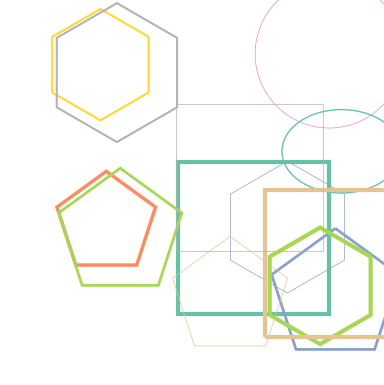[{"shape": "square", "thickness": 3, "radius": 0.98, "center": [0.659, 0.382]}, {"shape": "oval", "thickness": 1, "radius": 0.77, "center": [0.887, 0.607]}, {"shape": "pentagon", "thickness": 2.5, "radius": 0.67, "center": [0.276, 0.42]}, {"shape": "hexagon", "thickness": 0.5, "radius": 0.86, "center": [0.747, 0.41]}, {"shape": "pentagon", "thickness": 2, "radius": 0.87, "center": [0.871, 0.233]}, {"shape": "circle", "thickness": 0.5, "radius": 0.96, "center": [0.855, 0.86]}, {"shape": "pentagon", "thickness": 2, "radius": 0.84, "center": [0.312, 0.395]}, {"shape": "hexagon", "thickness": 3, "radius": 0.76, "center": [0.832, 0.258]}, {"shape": "hexagon", "thickness": 1.5, "radius": 0.72, "center": [0.261, 0.832]}, {"shape": "square", "thickness": 3, "radius": 0.95, "center": [0.878, 0.315]}, {"shape": "pentagon", "thickness": 0.5, "radius": 0.79, "center": [0.598, 0.229]}, {"shape": "hexagon", "thickness": 1.5, "radius": 0.9, "center": [0.304, 0.811]}, {"shape": "square", "thickness": 0.5, "radius": 0.95, "center": [0.648, 0.539]}]